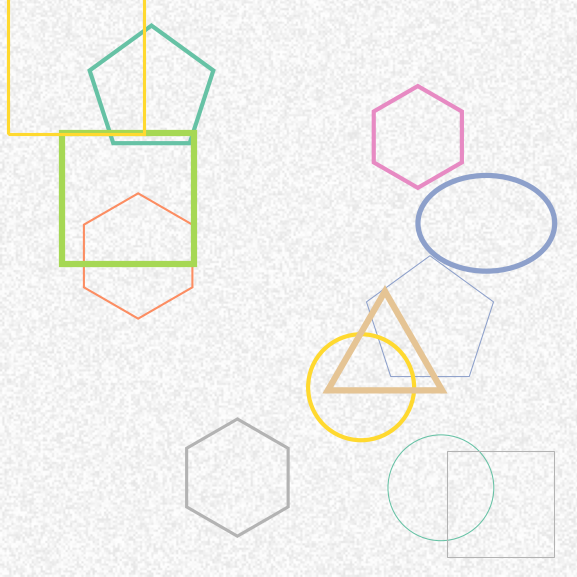[{"shape": "pentagon", "thickness": 2, "radius": 0.56, "center": [0.262, 0.842]}, {"shape": "circle", "thickness": 0.5, "radius": 0.46, "center": [0.763, 0.154]}, {"shape": "hexagon", "thickness": 1, "radius": 0.54, "center": [0.239, 0.556]}, {"shape": "oval", "thickness": 2.5, "radius": 0.59, "center": [0.842, 0.612]}, {"shape": "pentagon", "thickness": 0.5, "radius": 0.58, "center": [0.745, 0.441]}, {"shape": "hexagon", "thickness": 2, "radius": 0.44, "center": [0.723, 0.762]}, {"shape": "square", "thickness": 3, "radius": 0.57, "center": [0.222, 0.656]}, {"shape": "square", "thickness": 1.5, "radius": 0.59, "center": [0.131, 0.885]}, {"shape": "circle", "thickness": 2, "radius": 0.46, "center": [0.625, 0.329]}, {"shape": "triangle", "thickness": 3, "radius": 0.57, "center": [0.667, 0.38]}, {"shape": "square", "thickness": 0.5, "radius": 0.46, "center": [0.867, 0.126]}, {"shape": "hexagon", "thickness": 1.5, "radius": 0.51, "center": [0.411, 0.172]}]